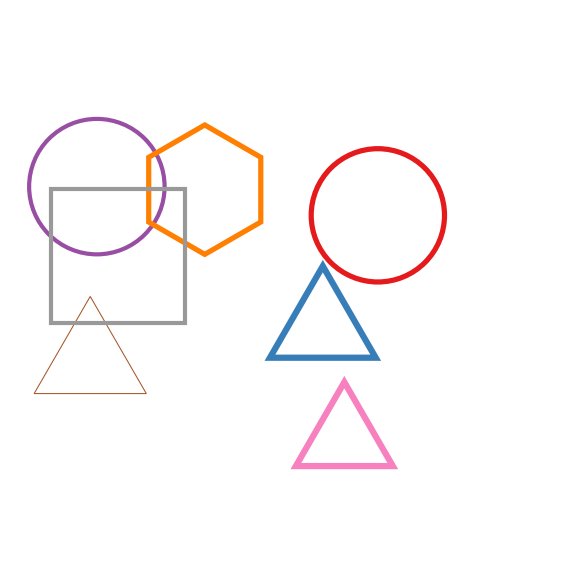[{"shape": "circle", "thickness": 2.5, "radius": 0.58, "center": [0.654, 0.626]}, {"shape": "triangle", "thickness": 3, "radius": 0.53, "center": [0.559, 0.433]}, {"shape": "circle", "thickness": 2, "radius": 0.59, "center": [0.168, 0.676]}, {"shape": "hexagon", "thickness": 2.5, "radius": 0.56, "center": [0.355, 0.671]}, {"shape": "triangle", "thickness": 0.5, "radius": 0.56, "center": [0.156, 0.374]}, {"shape": "triangle", "thickness": 3, "radius": 0.48, "center": [0.596, 0.241]}, {"shape": "square", "thickness": 2, "radius": 0.58, "center": [0.204, 0.556]}]